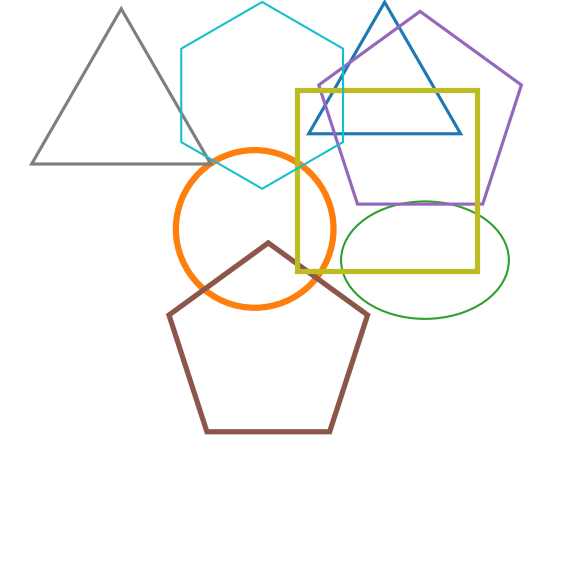[{"shape": "triangle", "thickness": 1.5, "radius": 0.76, "center": [0.666, 0.843]}, {"shape": "circle", "thickness": 3, "radius": 0.68, "center": [0.441, 0.603]}, {"shape": "oval", "thickness": 1, "radius": 0.73, "center": [0.736, 0.549]}, {"shape": "pentagon", "thickness": 1.5, "radius": 0.92, "center": [0.727, 0.795]}, {"shape": "pentagon", "thickness": 2.5, "radius": 0.9, "center": [0.465, 0.398]}, {"shape": "triangle", "thickness": 1.5, "radius": 0.9, "center": [0.21, 0.805]}, {"shape": "square", "thickness": 2.5, "radius": 0.78, "center": [0.67, 0.687]}, {"shape": "hexagon", "thickness": 1, "radius": 0.81, "center": [0.454, 0.834]}]